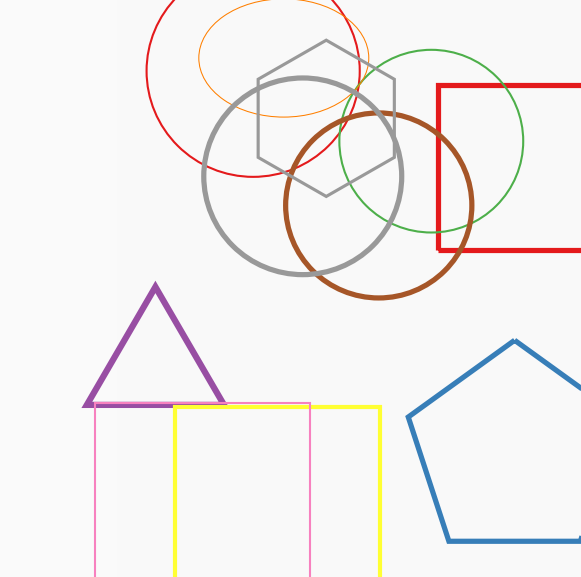[{"shape": "circle", "thickness": 1, "radius": 0.92, "center": [0.436, 0.876]}, {"shape": "square", "thickness": 2.5, "radius": 0.71, "center": [0.897, 0.709]}, {"shape": "pentagon", "thickness": 2.5, "radius": 0.96, "center": [0.885, 0.218]}, {"shape": "circle", "thickness": 1, "radius": 0.79, "center": [0.742, 0.755]}, {"shape": "triangle", "thickness": 3, "radius": 0.68, "center": [0.267, 0.366]}, {"shape": "oval", "thickness": 0.5, "radius": 0.73, "center": [0.488, 0.899]}, {"shape": "square", "thickness": 2, "radius": 0.88, "center": [0.477, 0.119]}, {"shape": "circle", "thickness": 2.5, "radius": 0.8, "center": [0.652, 0.643]}, {"shape": "square", "thickness": 1, "radius": 0.93, "center": [0.348, 0.116]}, {"shape": "circle", "thickness": 2.5, "radius": 0.85, "center": [0.521, 0.694]}, {"shape": "hexagon", "thickness": 1.5, "radius": 0.68, "center": [0.561, 0.794]}]